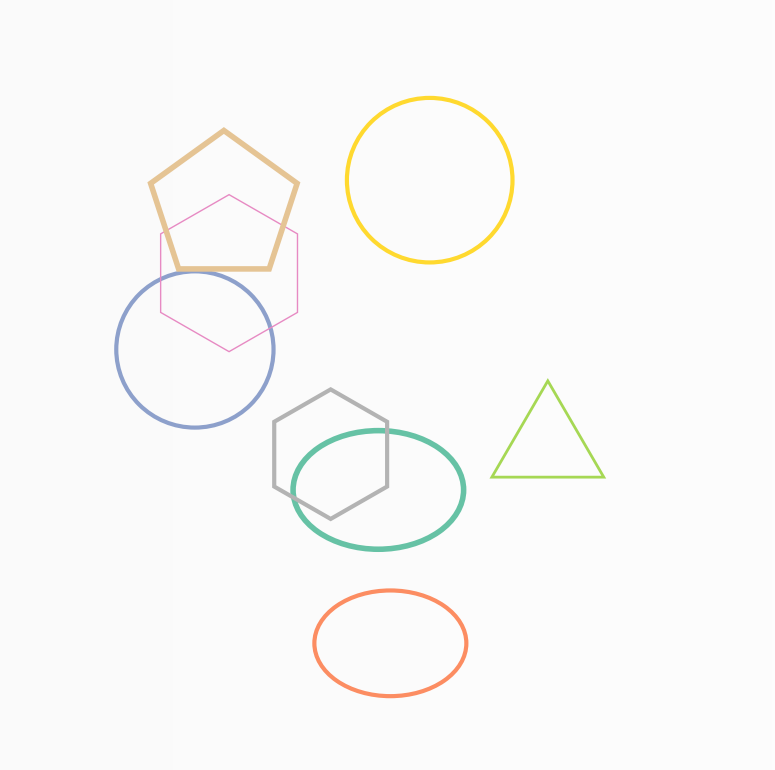[{"shape": "oval", "thickness": 2, "radius": 0.55, "center": [0.488, 0.364]}, {"shape": "oval", "thickness": 1.5, "radius": 0.49, "center": [0.504, 0.165]}, {"shape": "circle", "thickness": 1.5, "radius": 0.51, "center": [0.251, 0.546]}, {"shape": "hexagon", "thickness": 0.5, "radius": 0.51, "center": [0.296, 0.645]}, {"shape": "triangle", "thickness": 1, "radius": 0.42, "center": [0.707, 0.422]}, {"shape": "circle", "thickness": 1.5, "radius": 0.53, "center": [0.554, 0.766]}, {"shape": "pentagon", "thickness": 2, "radius": 0.5, "center": [0.289, 0.731]}, {"shape": "hexagon", "thickness": 1.5, "radius": 0.42, "center": [0.427, 0.41]}]